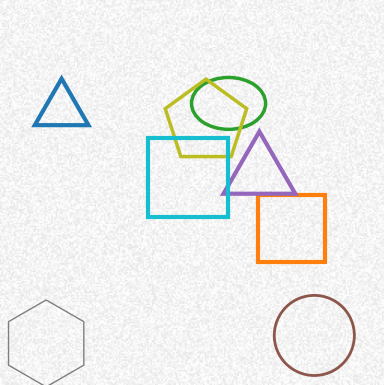[{"shape": "triangle", "thickness": 3, "radius": 0.4, "center": [0.16, 0.715]}, {"shape": "square", "thickness": 3, "radius": 0.44, "center": [0.757, 0.407]}, {"shape": "oval", "thickness": 2.5, "radius": 0.48, "center": [0.594, 0.731]}, {"shape": "triangle", "thickness": 3, "radius": 0.54, "center": [0.674, 0.551]}, {"shape": "circle", "thickness": 2, "radius": 0.52, "center": [0.816, 0.129]}, {"shape": "hexagon", "thickness": 1, "radius": 0.56, "center": [0.12, 0.108]}, {"shape": "pentagon", "thickness": 2.5, "radius": 0.56, "center": [0.535, 0.683]}, {"shape": "square", "thickness": 3, "radius": 0.52, "center": [0.488, 0.539]}]